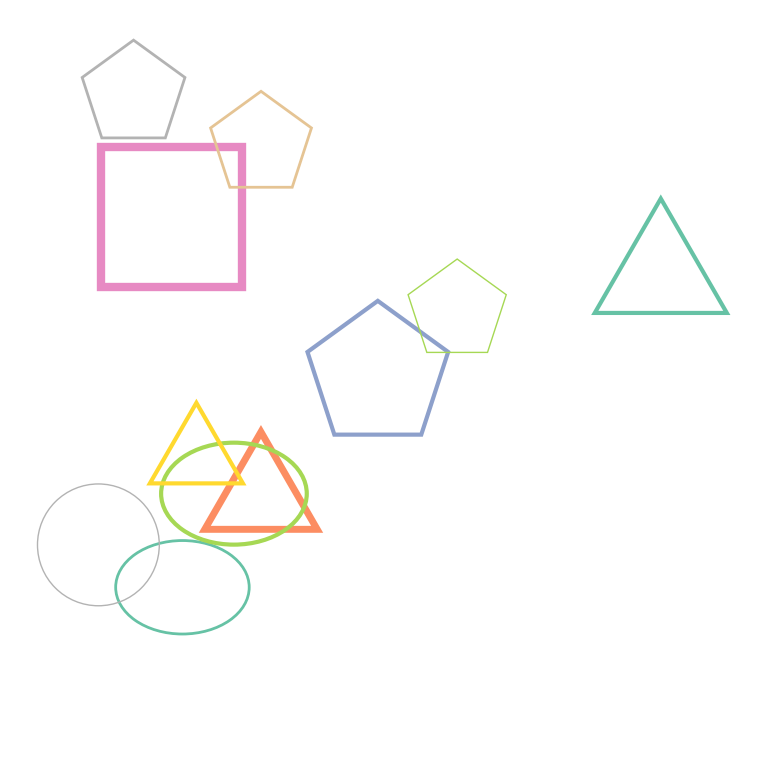[{"shape": "oval", "thickness": 1, "radius": 0.43, "center": [0.237, 0.237]}, {"shape": "triangle", "thickness": 1.5, "radius": 0.5, "center": [0.858, 0.643]}, {"shape": "triangle", "thickness": 2.5, "radius": 0.42, "center": [0.339, 0.355]}, {"shape": "pentagon", "thickness": 1.5, "radius": 0.48, "center": [0.491, 0.513]}, {"shape": "square", "thickness": 3, "radius": 0.46, "center": [0.223, 0.718]}, {"shape": "pentagon", "thickness": 0.5, "radius": 0.34, "center": [0.594, 0.597]}, {"shape": "oval", "thickness": 1.5, "radius": 0.47, "center": [0.304, 0.359]}, {"shape": "triangle", "thickness": 1.5, "radius": 0.35, "center": [0.255, 0.407]}, {"shape": "pentagon", "thickness": 1, "radius": 0.34, "center": [0.339, 0.813]}, {"shape": "pentagon", "thickness": 1, "radius": 0.35, "center": [0.173, 0.878]}, {"shape": "circle", "thickness": 0.5, "radius": 0.4, "center": [0.128, 0.292]}]